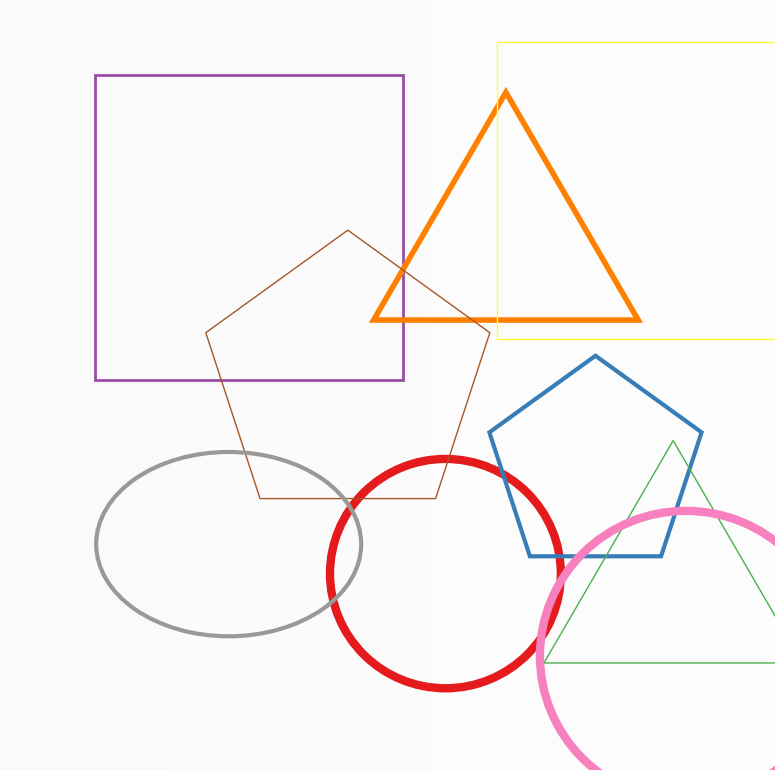[{"shape": "circle", "thickness": 3, "radius": 0.74, "center": [0.575, 0.255]}, {"shape": "pentagon", "thickness": 1.5, "radius": 0.72, "center": [0.768, 0.394]}, {"shape": "triangle", "thickness": 0.5, "radius": 0.96, "center": [0.869, 0.235]}, {"shape": "square", "thickness": 1, "radius": 0.99, "center": [0.321, 0.705]}, {"shape": "triangle", "thickness": 2, "radius": 0.99, "center": [0.653, 0.683]}, {"shape": "square", "thickness": 0.5, "radius": 0.97, "center": [0.834, 0.753]}, {"shape": "pentagon", "thickness": 0.5, "radius": 0.96, "center": [0.449, 0.508]}, {"shape": "circle", "thickness": 3, "radius": 0.94, "center": [0.885, 0.148]}, {"shape": "oval", "thickness": 1.5, "radius": 0.85, "center": [0.295, 0.293]}]